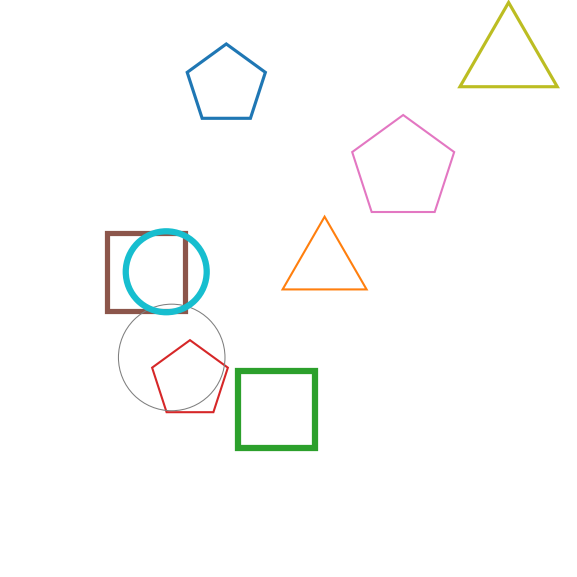[{"shape": "pentagon", "thickness": 1.5, "radius": 0.36, "center": [0.392, 0.852]}, {"shape": "triangle", "thickness": 1, "radius": 0.42, "center": [0.562, 0.54]}, {"shape": "square", "thickness": 3, "radius": 0.33, "center": [0.479, 0.291]}, {"shape": "pentagon", "thickness": 1, "radius": 0.34, "center": [0.329, 0.341]}, {"shape": "square", "thickness": 2.5, "radius": 0.34, "center": [0.253, 0.529]}, {"shape": "pentagon", "thickness": 1, "radius": 0.46, "center": [0.698, 0.707]}, {"shape": "circle", "thickness": 0.5, "radius": 0.46, "center": [0.297, 0.38]}, {"shape": "triangle", "thickness": 1.5, "radius": 0.49, "center": [0.881, 0.898]}, {"shape": "circle", "thickness": 3, "radius": 0.35, "center": [0.288, 0.529]}]